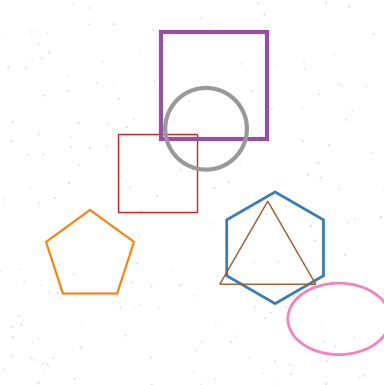[{"shape": "square", "thickness": 1, "radius": 0.51, "center": [0.408, 0.551]}, {"shape": "hexagon", "thickness": 2, "radius": 0.73, "center": [0.715, 0.356]}, {"shape": "square", "thickness": 3, "radius": 0.69, "center": [0.556, 0.778]}, {"shape": "pentagon", "thickness": 1.5, "radius": 0.6, "center": [0.234, 0.335]}, {"shape": "triangle", "thickness": 1, "radius": 0.72, "center": [0.695, 0.334]}, {"shape": "oval", "thickness": 2, "radius": 0.66, "center": [0.88, 0.172]}, {"shape": "circle", "thickness": 3, "radius": 0.53, "center": [0.535, 0.666]}]